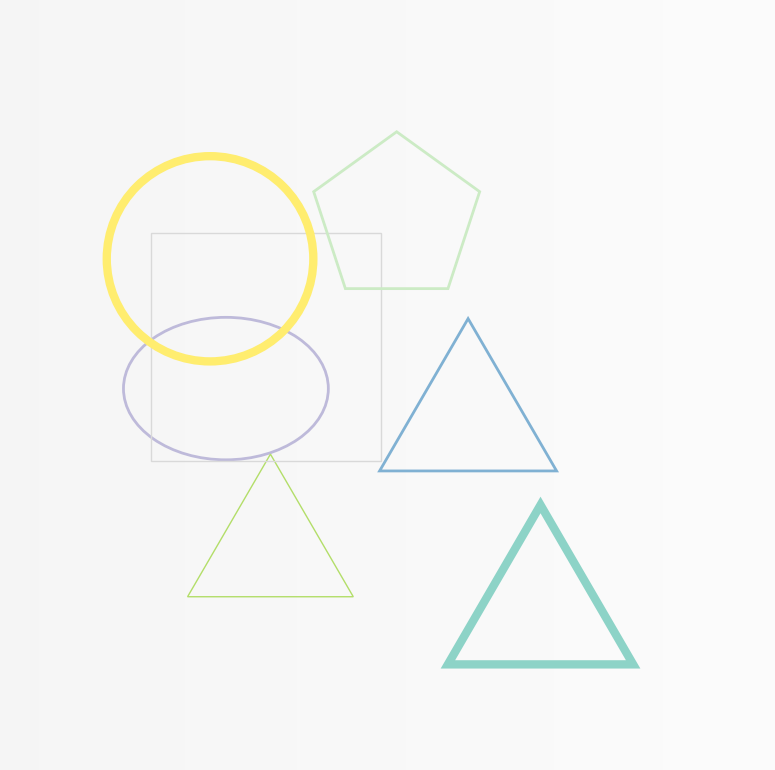[{"shape": "triangle", "thickness": 3, "radius": 0.69, "center": [0.697, 0.206]}, {"shape": "oval", "thickness": 1, "radius": 0.66, "center": [0.291, 0.495]}, {"shape": "triangle", "thickness": 1, "radius": 0.66, "center": [0.604, 0.454]}, {"shape": "triangle", "thickness": 0.5, "radius": 0.62, "center": [0.349, 0.287]}, {"shape": "square", "thickness": 0.5, "radius": 0.74, "center": [0.343, 0.549]}, {"shape": "pentagon", "thickness": 1, "radius": 0.56, "center": [0.512, 0.716]}, {"shape": "circle", "thickness": 3, "radius": 0.67, "center": [0.271, 0.664]}]